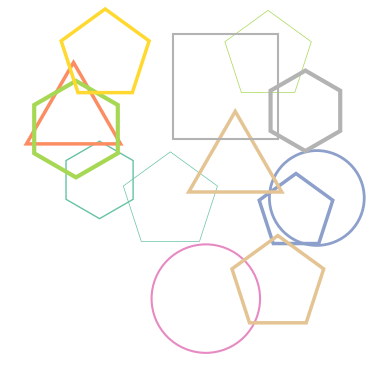[{"shape": "pentagon", "thickness": 0.5, "radius": 0.64, "center": [0.443, 0.477]}, {"shape": "hexagon", "thickness": 1, "radius": 0.5, "center": [0.259, 0.533]}, {"shape": "triangle", "thickness": 2.5, "radius": 0.7, "center": [0.191, 0.697]}, {"shape": "pentagon", "thickness": 2.5, "radius": 0.5, "center": [0.769, 0.449]}, {"shape": "circle", "thickness": 2, "radius": 0.62, "center": [0.823, 0.486]}, {"shape": "circle", "thickness": 1.5, "radius": 0.7, "center": [0.535, 0.224]}, {"shape": "pentagon", "thickness": 0.5, "radius": 0.59, "center": [0.696, 0.855]}, {"shape": "hexagon", "thickness": 3, "radius": 0.63, "center": [0.197, 0.665]}, {"shape": "pentagon", "thickness": 2.5, "radius": 0.6, "center": [0.273, 0.857]}, {"shape": "triangle", "thickness": 2.5, "radius": 0.7, "center": [0.611, 0.571]}, {"shape": "pentagon", "thickness": 2.5, "radius": 0.63, "center": [0.722, 0.263]}, {"shape": "hexagon", "thickness": 3, "radius": 0.52, "center": [0.793, 0.712]}, {"shape": "square", "thickness": 1.5, "radius": 0.68, "center": [0.587, 0.776]}]